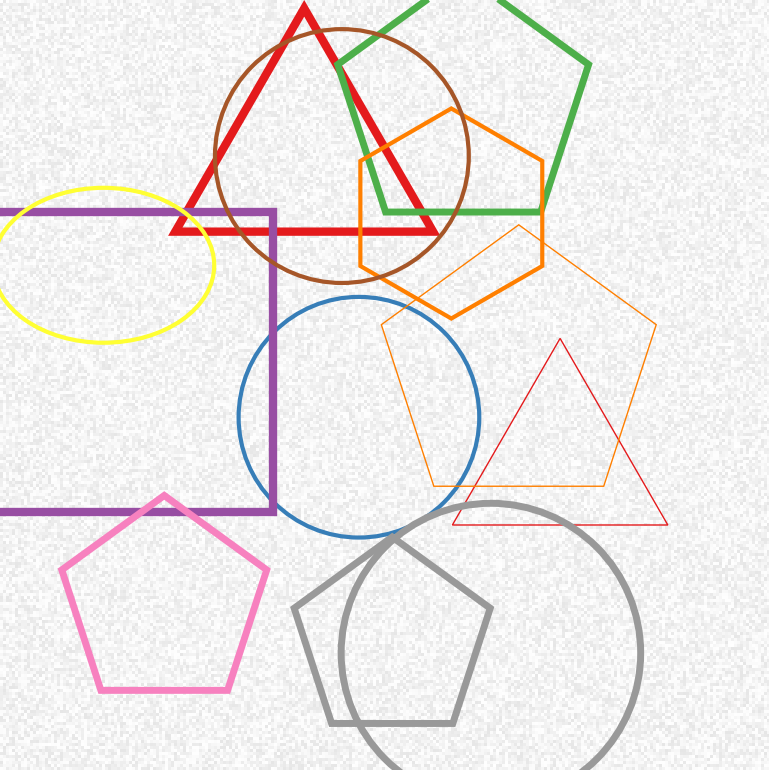[{"shape": "triangle", "thickness": 0.5, "radius": 0.81, "center": [0.727, 0.399]}, {"shape": "triangle", "thickness": 3, "radius": 0.97, "center": [0.395, 0.796]}, {"shape": "circle", "thickness": 1.5, "radius": 0.78, "center": [0.466, 0.458]}, {"shape": "pentagon", "thickness": 2.5, "radius": 0.86, "center": [0.601, 0.863]}, {"shape": "square", "thickness": 3, "radius": 0.98, "center": [0.159, 0.53]}, {"shape": "hexagon", "thickness": 1.5, "radius": 0.68, "center": [0.586, 0.723]}, {"shape": "pentagon", "thickness": 0.5, "radius": 0.94, "center": [0.674, 0.52]}, {"shape": "oval", "thickness": 1.5, "radius": 0.72, "center": [0.134, 0.655]}, {"shape": "circle", "thickness": 1.5, "radius": 0.82, "center": [0.444, 0.797]}, {"shape": "pentagon", "thickness": 2.5, "radius": 0.7, "center": [0.213, 0.217]}, {"shape": "pentagon", "thickness": 2.5, "radius": 0.67, "center": [0.509, 0.169]}, {"shape": "circle", "thickness": 2.5, "radius": 0.97, "center": [0.638, 0.152]}]